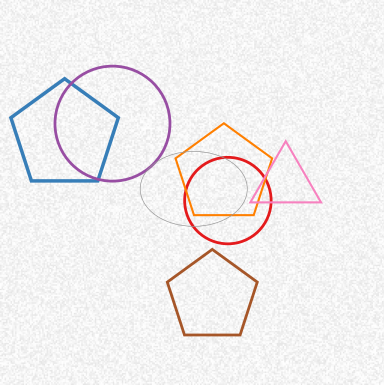[{"shape": "circle", "thickness": 2, "radius": 0.56, "center": [0.592, 0.479]}, {"shape": "pentagon", "thickness": 2.5, "radius": 0.73, "center": [0.168, 0.649]}, {"shape": "circle", "thickness": 2, "radius": 0.75, "center": [0.292, 0.679]}, {"shape": "pentagon", "thickness": 1.5, "radius": 0.66, "center": [0.581, 0.548]}, {"shape": "pentagon", "thickness": 2, "radius": 0.61, "center": [0.551, 0.229]}, {"shape": "triangle", "thickness": 1.5, "radius": 0.53, "center": [0.742, 0.527]}, {"shape": "oval", "thickness": 0.5, "radius": 0.7, "center": [0.503, 0.509]}]